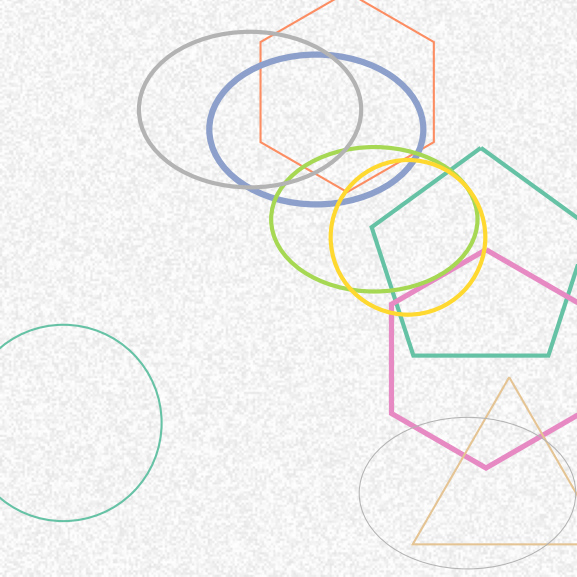[{"shape": "pentagon", "thickness": 2, "radius": 0.99, "center": [0.833, 0.544]}, {"shape": "circle", "thickness": 1, "radius": 0.85, "center": [0.11, 0.267]}, {"shape": "hexagon", "thickness": 1, "radius": 0.87, "center": [0.601, 0.84]}, {"shape": "oval", "thickness": 3, "radius": 0.93, "center": [0.548, 0.775]}, {"shape": "hexagon", "thickness": 2.5, "radius": 0.95, "center": [0.842, 0.378]}, {"shape": "oval", "thickness": 2, "radius": 0.89, "center": [0.648, 0.619]}, {"shape": "circle", "thickness": 2, "radius": 0.67, "center": [0.706, 0.588]}, {"shape": "triangle", "thickness": 1, "radius": 0.96, "center": [0.882, 0.153]}, {"shape": "oval", "thickness": 2, "radius": 0.96, "center": [0.433, 0.809]}, {"shape": "oval", "thickness": 0.5, "radius": 0.94, "center": [0.809, 0.145]}]